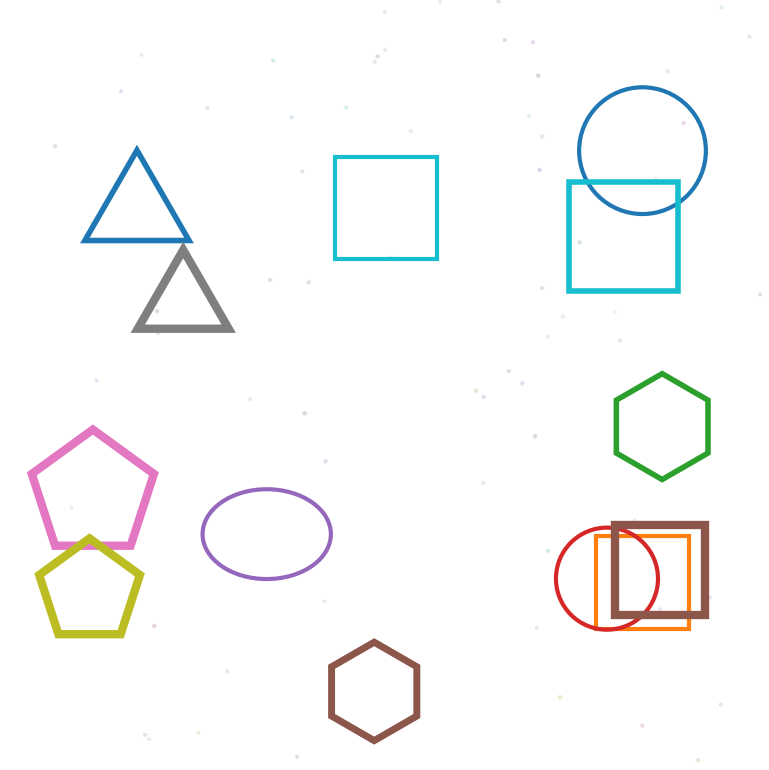[{"shape": "circle", "thickness": 1.5, "radius": 0.41, "center": [0.834, 0.804]}, {"shape": "triangle", "thickness": 2, "radius": 0.39, "center": [0.178, 0.727]}, {"shape": "square", "thickness": 1.5, "radius": 0.3, "center": [0.834, 0.243]}, {"shape": "hexagon", "thickness": 2, "radius": 0.34, "center": [0.86, 0.446]}, {"shape": "circle", "thickness": 1.5, "radius": 0.33, "center": [0.788, 0.249]}, {"shape": "oval", "thickness": 1.5, "radius": 0.42, "center": [0.346, 0.306]}, {"shape": "hexagon", "thickness": 2.5, "radius": 0.32, "center": [0.486, 0.102]}, {"shape": "square", "thickness": 3, "radius": 0.29, "center": [0.857, 0.26]}, {"shape": "pentagon", "thickness": 3, "radius": 0.42, "center": [0.121, 0.359]}, {"shape": "triangle", "thickness": 3, "radius": 0.34, "center": [0.238, 0.607]}, {"shape": "pentagon", "thickness": 3, "radius": 0.34, "center": [0.116, 0.232]}, {"shape": "square", "thickness": 2, "radius": 0.35, "center": [0.809, 0.693]}, {"shape": "square", "thickness": 1.5, "radius": 0.33, "center": [0.501, 0.73]}]